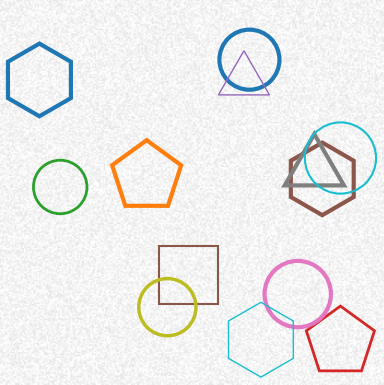[{"shape": "circle", "thickness": 3, "radius": 0.39, "center": [0.648, 0.845]}, {"shape": "hexagon", "thickness": 3, "radius": 0.47, "center": [0.102, 0.792]}, {"shape": "pentagon", "thickness": 3, "radius": 0.47, "center": [0.381, 0.542]}, {"shape": "circle", "thickness": 2, "radius": 0.35, "center": [0.156, 0.514]}, {"shape": "pentagon", "thickness": 2, "radius": 0.47, "center": [0.884, 0.112]}, {"shape": "triangle", "thickness": 1, "radius": 0.38, "center": [0.634, 0.792]}, {"shape": "square", "thickness": 1.5, "radius": 0.38, "center": [0.49, 0.286]}, {"shape": "hexagon", "thickness": 3, "radius": 0.47, "center": [0.837, 0.535]}, {"shape": "circle", "thickness": 3, "radius": 0.43, "center": [0.773, 0.236]}, {"shape": "triangle", "thickness": 3, "radius": 0.44, "center": [0.816, 0.563]}, {"shape": "circle", "thickness": 2.5, "radius": 0.37, "center": [0.435, 0.202]}, {"shape": "hexagon", "thickness": 1, "radius": 0.49, "center": [0.678, 0.118]}, {"shape": "circle", "thickness": 1.5, "radius": 0.46, "center": [0.884, 0.59]}]